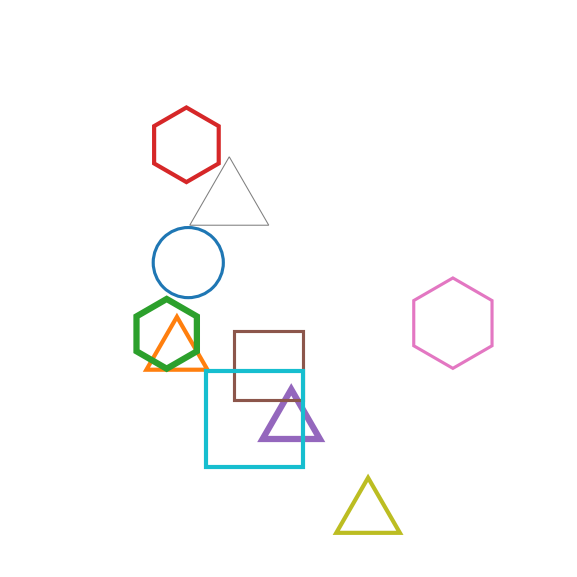[{"shape": "circle", "thickness": 1.5, "radius": 0.3, "center": [0.326, 0.544]}, {"shape": "triangle", "thickness": 2, "radius": 0.31, "center": [0.306, 0.389]}, {"shape": "hexagon", "thickness": 3, "radius": 0.3, "center": [0.289, 0.421]}, {"shape": "hexagon", "thickness": 2, "radius": 0.32, "center": [0.323, 0.748]}, {"shape": "triangle", "thickness": 3, "radius": 0.29, "center": [0.504, 0.268]}, {"shape": "square", "thickness": 1.5, "radius": 0.3, "center": [0.464, 0.366]}, {"shape": "hexagon", "thickness": 1.5, "radius": 0.39, "center": [0.784, 0.44]}, {"shape": "triangle", "thickness": 0.5, "radius": 0.39, "center": [0.397, 0.649]}, {"shape": "triangle", "thickness": 2, "radius": 0.32, "center": [0.637, 0.108]}, {"shape": "square", "thickness": 2, "radius": 0.42, "center": [0.441, 0.274]}]